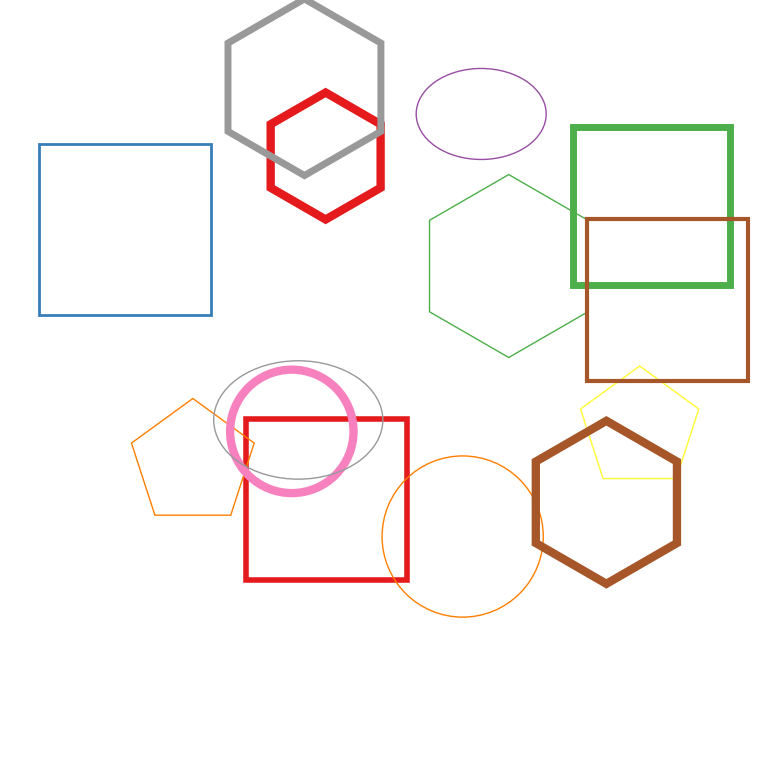[{"shape": "hexagon", "thickness": 3, "radius": 0.41, "center": [0.423, 0.797]}, {"shape": "square", "thickness": 2, "radius": 0.52, "center": [0.424, 0.351]}, {"shape": "square", "thickness": 1, "radius": 0.56, "center": [0.162, 0.702]}, {"shape": "square", "thickness": 2.5, "radius": 0.51, "center": [0.846, 0.732]}, {"shape": "hexagon", "thickness": 0.5, "radius": 0.59, "center": [0.661, 0.654]}, {"shape": "oval", "thickness": 0.5, "radius": 0.42, "center": [0.625, 0.852]}, {"shape": "circle", "thickness": 0.5, "radius": 0.52, "center": [0.601, 0.303]}, {"shape": "pentagon", "thickness": 0.5, "radius": 0.42, "center": [0.25, 0.399]}, {"shape": "pentagon", "thickness": 0.5, "radius": 0.4, "center": [0.831, 0.444]}, {"shape": "square", "thickness": 1.5, "radius": 0.52, "center": [0.867, 0.61]}, {"shape": "hexagon", "thickness": 3, "radius": 0.53, "center": [0.788, 0.348]}, {"shape": "circle", "thickness": 3, "radius": 0.4, "center": [0.379, 0.44]}, {"shape": "oval", "thickness": 0.5, "radius": 0.55, "center": [0.387, 0.455]}, {"shape": "hexagon", "thickness": 2.5, "radius": 0.57, "center": [0.395, 0.887]}]